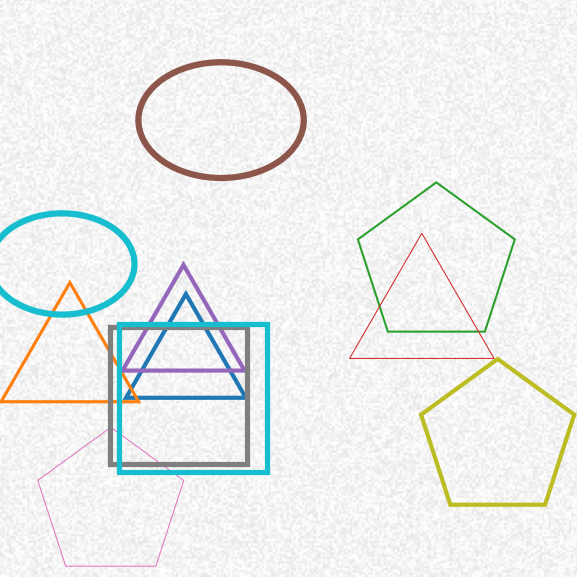[{"shape": "triangle", "thickness": 2, "radius": 0.6, "center": [0.322, 0.37]}, {"shape": "triangle", "thickness": 1.5, "radius": 0.69, "center": [0.121, 0.372]}, {"shape": "pentagon", "thickness": 1, "radius": 0.71, "center": [0.756, 0.54]}, {"shape": "triangle", "thickness": 0.5, "radius": 0.72, "center": [0.73, 0.451]}, {"shape": "triangle", "thickness": 2, "radius": 0.61, "center": [0.318, 0.418]}, {"shape": "oval", "thickness": 3, "radius": 0.72, "center": [0.383, 0.791]}, {"shape": "pentagon", "thickness": 0.5, "radius": 0.66, "center": [0.192, 0.126]}, {"shape": "square", "thickness": 2.5, "radius": 0.59, "center": [0.309, 0.314]}, {"shape": "pentagon", "thickness": 2, "radius": 0.7, "center": [0.862, 0.238]}, {"shape": "oval", "thickness": 3, "radius": 0.63, "center": [0.108, 0.542]}, {"shape": "square", "thickness": 2.5, "radius": 0.64, "center": [0.335, 0.31]}]